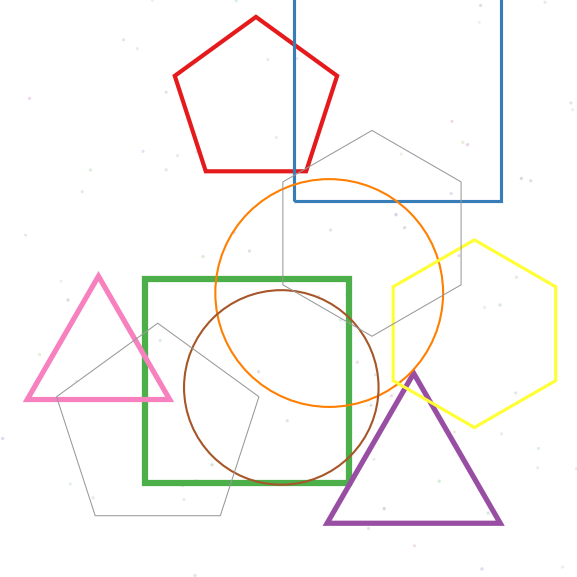[{"shape": "pentagon", "thickness": 2, "radius": 0.74, "center": [0.443, 0.822]}, {"shape": "square", "thickness": 1.5, "radius": 0.9, "center": [0.688, 0.831]}, {"shape": "square", "thickness": 3, "radius": 0.88, "center": [0.428, 0.339]}, {"shape": "triangle", "thickness": 2.5, "radius": 0.87, "center": [0.716, 0.18]}, {"shape": "circle", "thickness": 1, "radius": 0.99, "center": [0.57, 0.492]}, {"shape": "hexagon", "thickness": 1.5, "radius": 0.81, "center": [0.822, 0.421]}, {"shape": "circle", "thickness": 1, "radius": 0.84, "center": [0.487, 0.328]}, {"shape": "triangle", "thickness": 2.5, "radius": 0.71, "center": [0.171, 0.379]}, {"shape": "pentagon", "thickness": 0.5, "radius": 0.92, "center": [0.273, 0.255]}, {"shape": "hexagon", "thickness": 0.5, "radius": 0.89, "center": [0.644, 0.595]}]